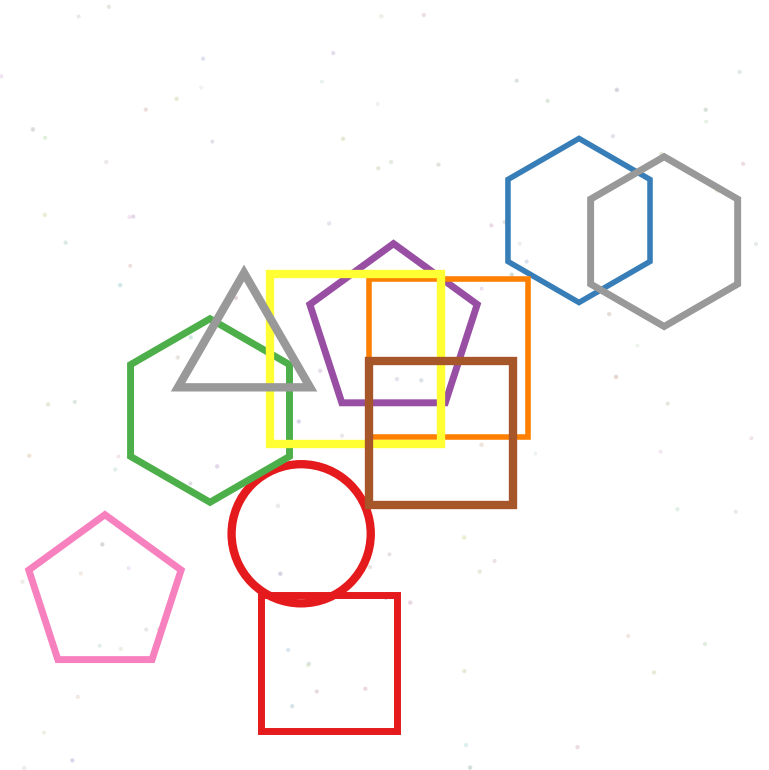[{"shape": "square", "thickness": 2.5, "radius": 0.44, "center": [0.427, 0.139]}, {"shape": "circle", "thickness": 3, "radius": 0.45, "center": [0.391, 0.307]}, {"shape": "hexagon", "thickness": 2, "radius": 0.53, "center": [0.752, 0.714]}, {"shape": "hexagon", "thickness": 2.5, "radius": 0.6, "center": [0.273, 0.467]}, {"shape": "pentagon", "thickness": 2.5, "radius": 0.57, "center": [0.511, 0.569]}, {"shape": "square", "thickness": 2, "radius": 0.51, "center": [0.582, 0.535]}, {"shape": "square", "thickness": 3, "radius": 0.55, "center": [0.461, 0.534]}, {"shape": "square", "thickness": 3, "radius": 0.47, "center": [0.572, 0.438]}, {"shape": "pentagon", "thickness": 2.5, "radius": 0.52, "center": [0.136, 0.228]}, {"shape": "hexagon", "thickness": 2.5, "radius": 0.55, "center": [0.863, 0.686]}, {"shape": "triangle", "thickness": 3, "radius": 0.5, "center": [0.317, 0.546]}]